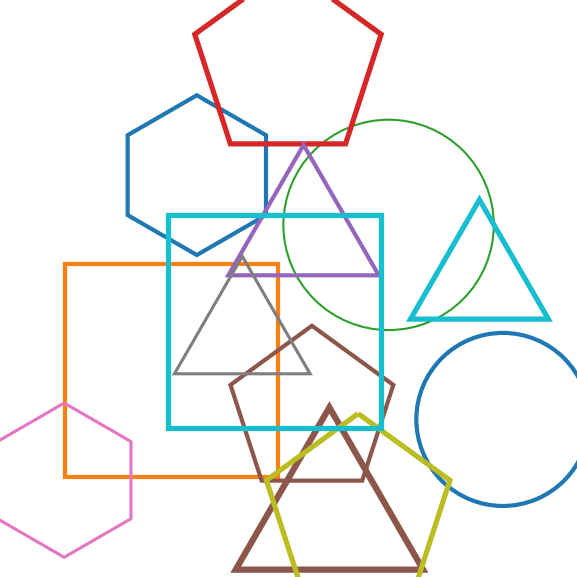[{"shape": "circle", "thickness": 2, "radius": 0.75, "center": [0.871, 0.273]}, {"shape": "hexagon", "thickness": 2, "radius": 0.69, "center": [0.341, 0.696]}, {"shape": "square", "thickness": 2, "radius": 0.92, "center": [0.297, 0.358]}, {"shape": "circle", "thickness": 1, "radius": 0.91, "center": [0.673, 0.61]}, {"shape": "pentagon", "thickness": 2.5, "radius": 0.85, "center": [0.499, 0.887]}, {"shape": "triangle", "thickness": 2, "radius": 0.75, "center": [0.526, 0.598]}, {"shape": "triangle", "thickness": 3, "radius": 0.94, "center": [0.57, 0.106]}, {"shape": "pentagon", "thickness": 2, "radius": 0.74, "center": [0.54, 0.287]}, {"shape": "hexagon", "thickness": 1.5, "radius": 0.67, "center": [0.111, 0.168]}, {"shape": "triangle", "thickness": 1.5, "radius": 0.68, "center": [0.419, 0.42]}, {"shape": "pentagon", "thickness": 2.5, "radius": 0.84, "center": [0.62, 0.116]}, {"shape": "square", "thickness": 2.5, "radius": 0.92, "center": [0.475, 0.442]}, {"shape": "triangle", "thickness": 2.5, "radius": 0.69, "center": [0.83, 0.515]}]